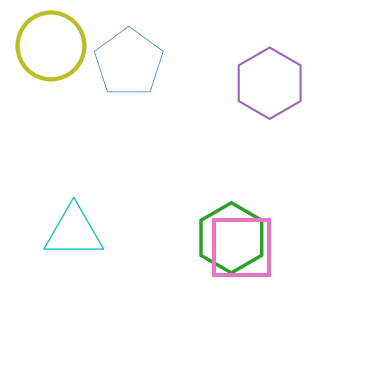[{"shape": "pentagon", "thickness": 0.5, "radius": 0.47, "center": [0.334, 0.838]}, {"shape": "hexagon", "thickness": 2.5, "radius": 0.46, "center": [0.601, 0.382]}, {"shape": "hexagon", "thickness": 1.5, "radius": 0.46, "center": [0.7, 0.784]}, {"shape": "square", "thickness": 3, "radius": 0.36, "center": [0.626, 0.358]}, {"shape": "circle", "thickness": 3, "radius": 0.43, "center": [0.132, 0.881]}, {"shape": "triangle", "thickness": 1, "radius": 0.45, "center": [0.192, 0.398]}]